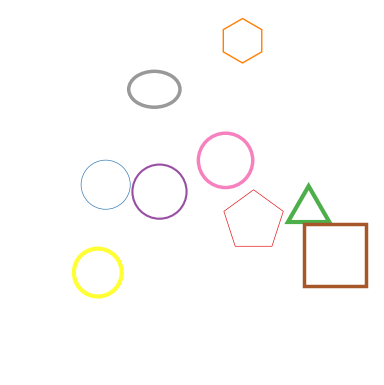[{"shape": "pentagon", "thickness": 0.5, "radius": 0.41, "center": [0.659, 0.426]}, {"shape": "circle", "thickness": 0.5, "radius": 0.32, "center": [0.274, 0.52]}, {"shape": "triangle", "thickness": 3, "radius": 0.31, "center": [0.802, 0.454]}, {"shape": "circle", "thickness": 1.5, "radius": 0.35, "center": [0.414, 0.502]}, {"shape": "hexagon", "thickness": 1, "radius": 0.29, "center": [0.63, 0.894]}, {"shape": "circle", "thickness": 3, "radius": 0.31, "center": [0.254, 0.292]}, {"shape": "square", "thickness": 2.5, "radius": 0.4, "center": [0.869, 0.338]}, {"shape": "circle", "thickness": 2.5, "radius": 0.35, "center": [0.586, 0.583]}, {"shape": "oval", "thickness": 2.5, "radius": 0.33, "center": [0.401, 0.768]}]